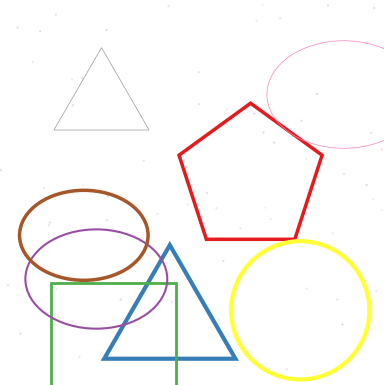[{"shape": "pentagon", "thickness": 2.5, "radius": 0.98, "center": [0.651, 0.537]}, {"shape": "triangle", "thickness": 3, "radius": 0.98, "center": [0.441, 0.167]}, {"shape": "square", "thickness": 2, "radius": 0.81, "center": [0.294, 0.103]}, {"shape": "oval", "thickness": 1.5, "radius": 0.92, "center": [0.25, 0.275]}, {"shape": "circle", "thickness": 3, "radius": 0.9, "center": [0.78, 0.194]}, {"shape": "oval", "thickness": 2.5, "radius": 0.83, "center": [0.218, 0.389]}, {"shape": "oval", "thickness": 0.5, "radius": 1.0, "center": [0.893, 0.755]}, {"shape": "triangle", "thickness": 0.5, "radius": 0.71, "center": [0.264, 0.734]}]